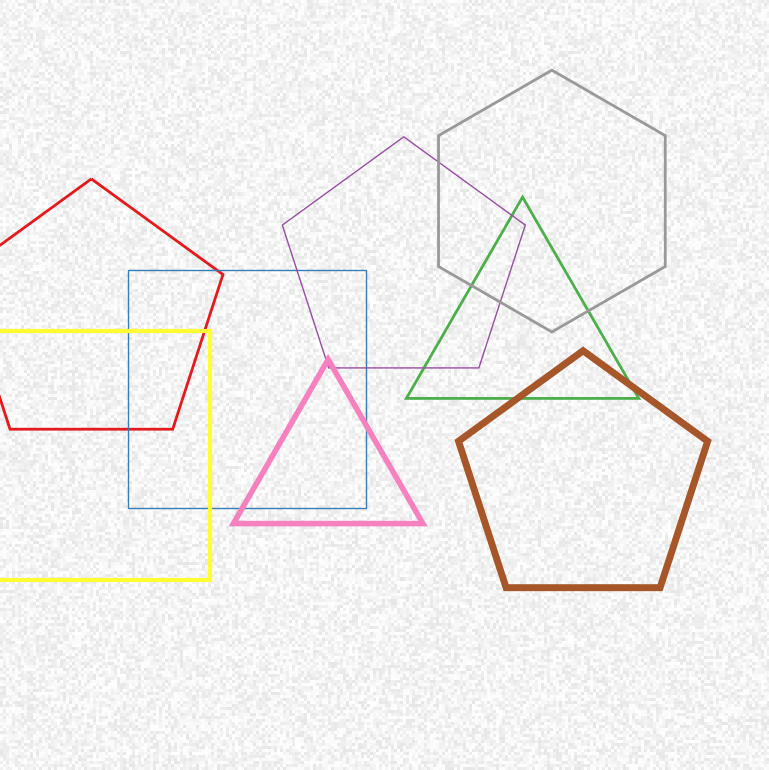[{"shape": "pentagon", "thickness": 1, "radius": 0.9, "center": [0.119, 0.588]}, {"shape": "square", "thickness": 0.5, "radius": 0.77, "center": [0.321, 0.495]}, {"shape": "triangle", "thickness": 1, "radius": 0.87, "center": [0.679, 0.57]}, {"shape": "pentagon", "thickness": 0.5, "radius": 0.83, "center": [0.524, 0.656]}, {"shape": "square", "thickness": 1.5, "radius": 0.81, "center": [0.11, 0.409]}, {"shape": "pentagon", "thickness": 2.5, "radius": 0.85, "center": [0.757, 0.374]}, {"shape": "triangle", "thickness": 2, "radius": 0.71, "center": [0.426, 0.391]}, {"shape": "hexagon", "thickness": 1, "radius": 0.85, "center": [0.717, 0.739]}]